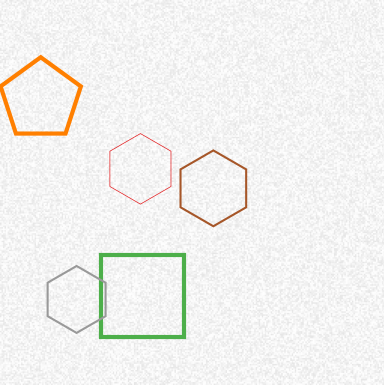[{"shape": "hexagon", "thickness": 0.5, "radius": 0.46, "center": [0.365, 0.561]}, {"shape": "square", "thickness": 3, "radius": 0.54, "center": [0.37, 0.232]}, {"shape": "pentagon", "thickness": 3, "radius": 0.55, "center": [0.106, 0.742]}, {"shape": "hexagon", "thickness": 1.5, "radius": 0.49, "center": [0.554, 0.511]}, {"shape": "hexagon", "thickness": 1.5, "radius": 0.43, "center": [0.199, 0.222]}]